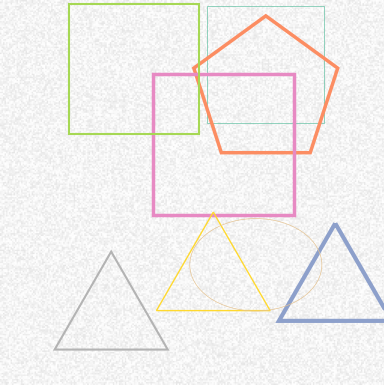[{"shape": "square", "thickness": 0.5, "radius": 0.76, "center": [0.69, 0.831]}, {"shape": "pentagon", "thickness": 2.5, "radius": 0.98, "center": [0.69, 0.762]}, {"shape": "triangle", "thickness": 3, "radius": 0.84, "center": [0.871, 0.251]}, {"shape": "square", "thickness": 2.5, "radius": 0.91, "center": [0.581, 0.624]}, {"shape": "square", "thickness": 1.5, "radius": 0.84, "center": [0.348, 0.821]}, {"shape": "triangle", "thickness": 1, "radius": 0.85, "center": [0.554, 0.279]}, {"shape": "oval", "thickness": 0.5, "radius": 0.86, "center": [0.664, 0.312]}, {"shape": "triangle", "thickness": 1.5, "radius": 0.85, "center": [0.289, 0.177]}]